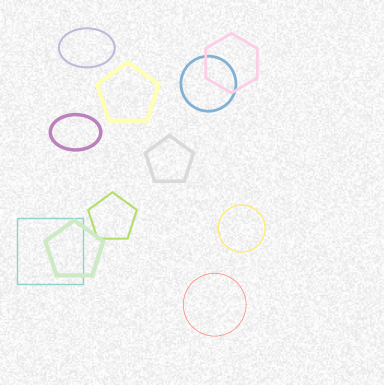[{"shape": "square", "thickness": 1, "radius": 0.43, "center": [0.131, 0.349]}, {"shape": "pentagon", "thickness": 3, "radius": 0.42, "center": [0.332, 0.754]}, {"shape": "oval", "thickness": 1.5, "radius": 0.36, "center": [0.226, 0.876]}, {"shape": "circle", "thickness": 0.5, "radius": 0.41, "center": [0.558, 0.209]}, {"shape": "circle", "thickness": 2, "radius": 0.36, "center": [0.541, 0.783]}, {"shape": "pentagon", "thickness": 1.5, "radius": 0.33, "center": [0.292, 0.434]}, {"shape": "hexagon", "thickness": 2, "radius": 0.39, "center": [0.601, 0.836]}, {"shape": "pentagon", "thickness": 2.5, "radius": 0.33, "center": [0.44, 0.582]}, {"shape": "oval", "thickness": 2.5, "radius": 0.33, "center": [0.196, 0.656]}, {"shape": "pentagon", "thickness": 3, "radius": 0.4, "center": [0.193, 0.349]}, {"shape": "circle", "thickness": 1, "radius": 0.3, "center": [0.628, 0.406]}]